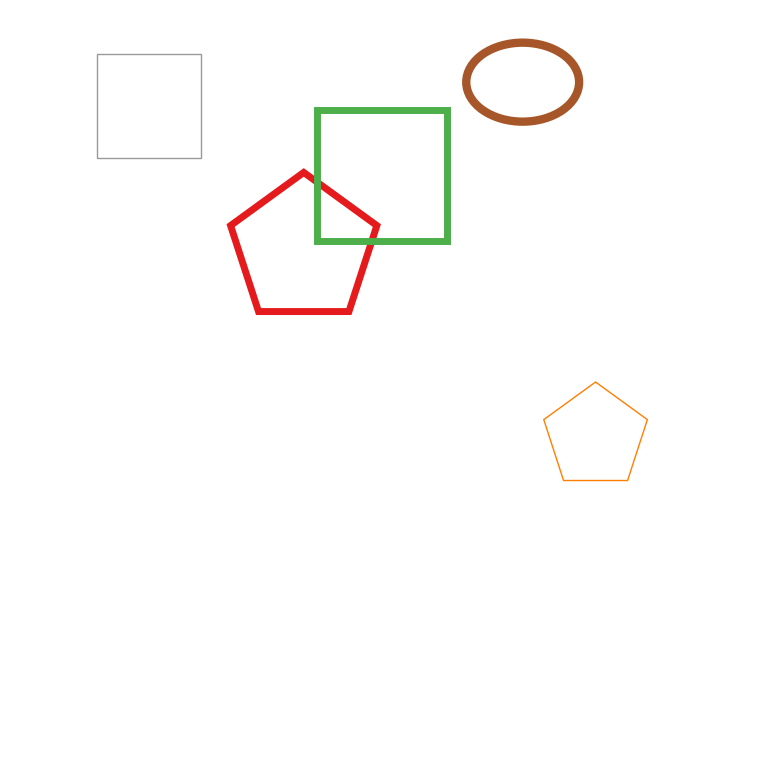[{"shape": "pentagon", "thickness": 2.5, "radius": 0.5, "center": [0.394, 0.676]}, {"shape": "square", "thickness": 2.5, "radius": 0.42, "center": [0.496, 0.772]}, {"shape": "pentagon", "thickness": 0.5, "radius": 0.35, "center": [0.773, 0.433]}, {"shape": "oval", "thickness": 3, "radius": 0.37, "center": [0.679, 0.893]}, {"shape": "square", "thickness": 0.5, "radius": 0.34, "center": [0.193, 0.863]}]